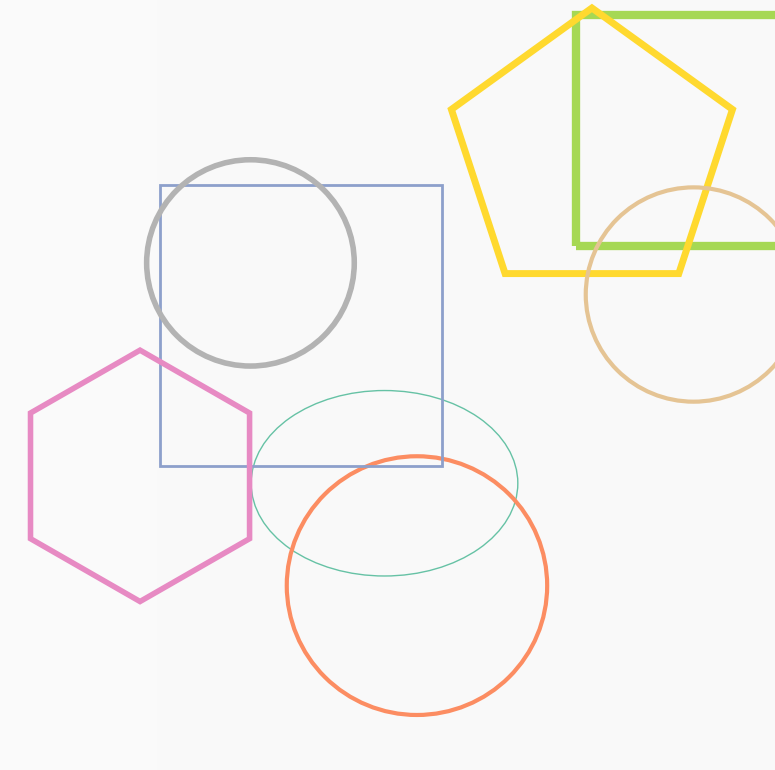[{"shape": "oval", "thickness": 0.5, "radius": 0.86, "center": [0.496, 0.372]}, {"shape": "circle", "thickness": 1.5, "radius": 0.84, "center": [0.538, 0.239]}, {"shape": "square", "thickness": 1, "radius": 0.91, "center": [0.388, 0.577]}, {"shape": "hexagon", "thickness": 2, "radius": 0.82, "center": [0.181, 0.382]}, {"shape": "square", "thickness": 3, "radius": 0.75, "center": [0.892, 0.831]}, {"shape": "pentagon", "thickness": 2.5, "radius": 0.95, "center": [0.764, 0.799]}, {"shape": "circle", "thickness": 1.5, "radius": 0.7, "center": [0.895, 0.617]}, {"shape": "circle", "thickness": 2, "radius": 0.67, "center": [0.323, 0.659]}]